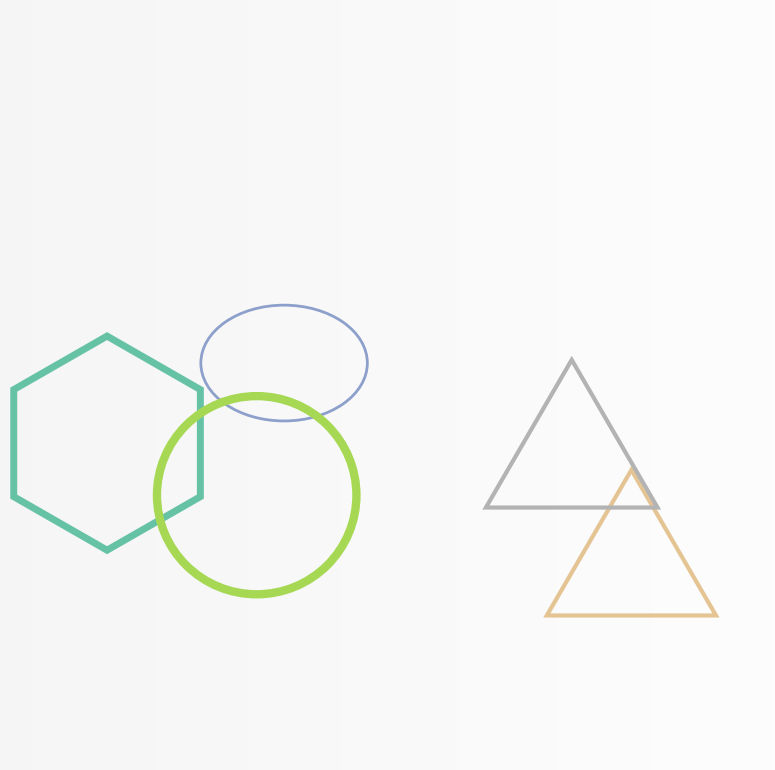[{"shape": "hexagon", "thickness": 2.5, "radius": 0.7, "center": [0.138, 0.424]}, {"shape": "oval", "thickness": 1, "radius": 0.54, "center": [0.367, 0.529]}, {"shape": "circle", "thickness": 3, "radius": 0.64, "center": [0.331, 0.357]}, {"shape": "triangle", "thickness": 1.5, "radius": 0.63, "center": [0.815, 0.264]}, {"shape": "triangle", "thickness": 1.5, "radius": 0.64, "center": [0.738, 0.405]}]